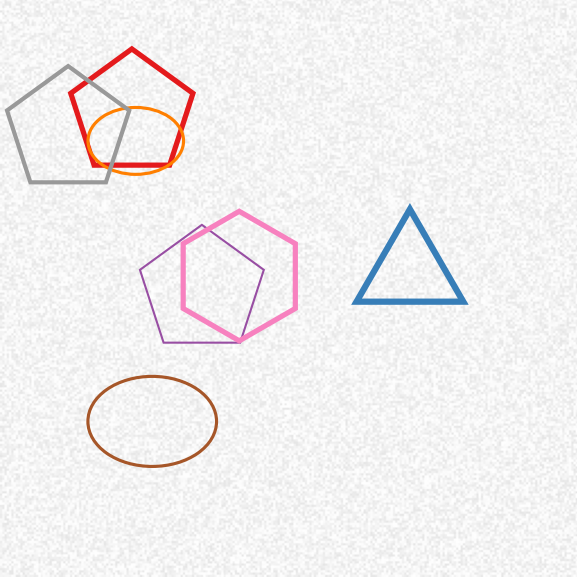[{"shape": "pentagon", "thickness": 2.5, "radius": 0.56, "center": [0.228, 0.803]}, {"shape": "triangle", "thickness": 3, "radius": 0.53, "center": [0.71, 0.53]}, {"shape": "pentagon", "thickness": 1, "radius": 0.56, "center": [0.35, 0.497]}, {"shape": "oval", "thickness": 1.5, "radius": 0.41, "center": [0.235, 0.755]}, {"shape": "oval", "thickness": 1.5, "radius": 0.56, "center": [0.264, 0.269]}, {"shape": "hexagon", "thickness": 2.5, "radius": 0.56, "center": [0.414, 0.521]}, {"shape": "pentagon", "thickness": 2, "radius": 0.56, "center": [0.118, 0.773]}]